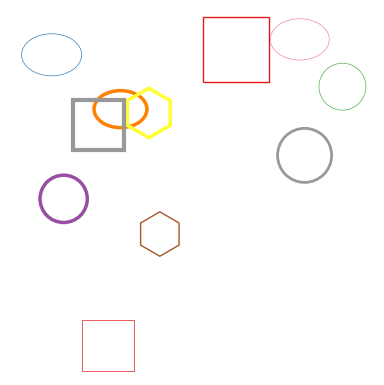[{"shape": "square", "thickness": 1, "radius": 0.42, "center": [0.613, 0.872]}, {"shape": "square", "thickness": 0.5, "radius": 0.34, "center": [0.28, 0.102]}, {"shape": "oval", "thickness": 0.5, "radius": 0.39, "center": [0.134, 0.858]}, {"shape": "circle", "thickness": 0.5, "radius": 0.3, "center": [0.89, 0.775]}, {"shape": "circle", "thickness": 2.5, "radius": 0.31, "center": [0.165, 0.484]}, {"shape": "oval", "thickness": 2.5, "radius": 0.34, "center": [0.313, 0.717]}, {"shape": "hexagon", "thickness": 2.5, "radius": 0.32, "center": [0.386, 0.706]}, {"shape": "hexagon", "thickness": 1, "radius": 0.29, "center": [0.415, 0.392]}, {"shape": "oval", "thickness": 0.5, "radius": 0.38, "center": [0.779, 0.898]}, {"shape": "square", "thickness": 3, "radius": 0.33, "center": [0.255, 0.675]}, {"shape": "circle", "thickness": 2, "radius": 0.35, "center": [0.791, 0.596]}]